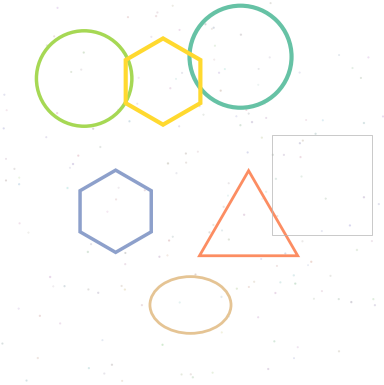[{"shape": "circle", "thickness": 3, "radius": 0.66, "center": [0.625, 0.853]}, {"shape": "triangle", "thickness": 2, "radius": 0.74, "center": [0.646, 0.409]}, {"shape": "hexagon", "thickness": 2.5, "radius": 0.53, "center": [0.3, 0.451]}, {"shape": "circle", "thickness": 2.5, "radius": 0.62, "center": [0.219, 0.796]}, {"shape": "hexagon", "thickness": 3, "radius": 0.56, "center": [0.423, 0.788]}, {"shape": "oval", "thickness": 2, "radius": 0.53, "center": [0.495, 0.208]}, {"shape": "square", "thickness": 0.5, "radius": 0.65, "center": [0.836, 0.52]}]